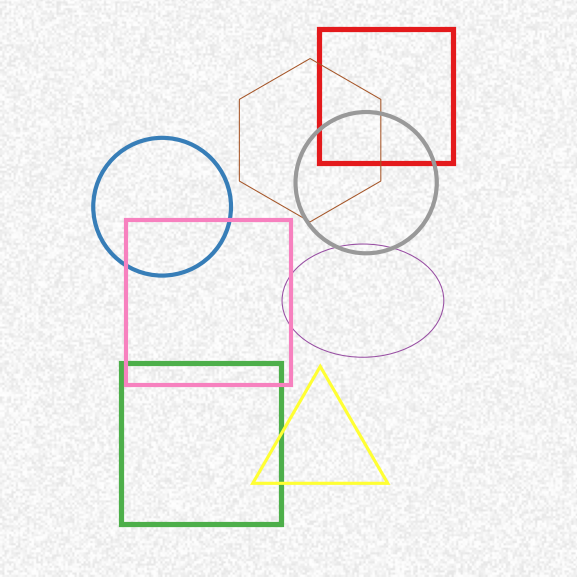[{"shape": "square", "thickness": 2.5, "radius": 0.58, "center": [0.669, 0.833]}, {"shape": "circle", "thickness": 2, "radius": 0.6, "center": [0.281, 0.641]}, {"shape": "square", "thickness": 2.5, "radius": 0.69, "center": [0.348, 0.231]}, {"shape": "oval", "thickness": 0.5, "radius": 0.7, "center": [0.628, 0.479]}, {"shape": "triangle", "thickness": 1.5, "radius": 0.67, "center": [0.555, 0.23]}, {"shape": "hexagon", "thickness": 0.5, "radius": 0.71, "center": [0.537, 0.756]}, {"shape": "square", "thickness": 2, "radius": 0.71, "center": [0.361, 0.476]}, {"shape": "circle", "thickness": 2, "radius": 0.61, "center": [0.634, 0.683]}]